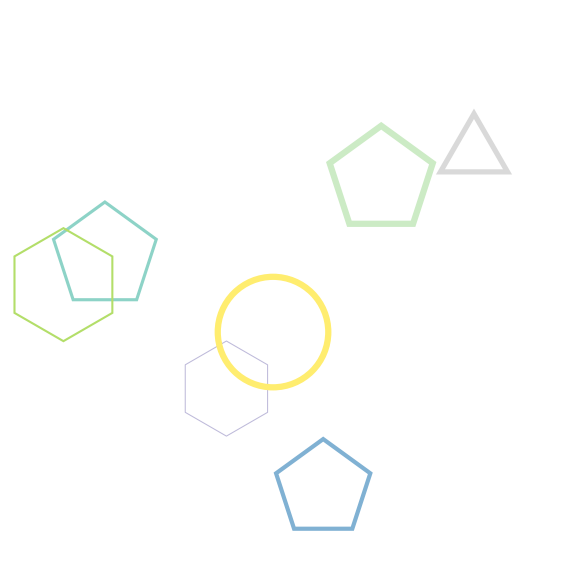[{"shape": "pentagon", "thickness": 1.5, "radius": 0.47, "center": [0.182, 0.556]}, {"shape": "hexagon", "thickness": 0.5, "radius": 0.41, "center": [0.392, 0.326]}, {"shape": "pentagon", "thickness": 2, "radius": 0.43, "center": [0.56, 0.153]}, {"shape": "hexagon", "thickness": 1, "radius": 0.49, "center": [0.11, 0.506]}, {"shape": "triangle", "thickness": 2.5, "radius": 0.34, "center": [0.821, 0.735]}, {"shape": "pentagon", "thickness": 3, "radius": 0.47, "center": [0.66, 0.688]}, {"shape": "circle", "thickness": 3, "radius": 0.48, "center": [0.473, 0.424]}]